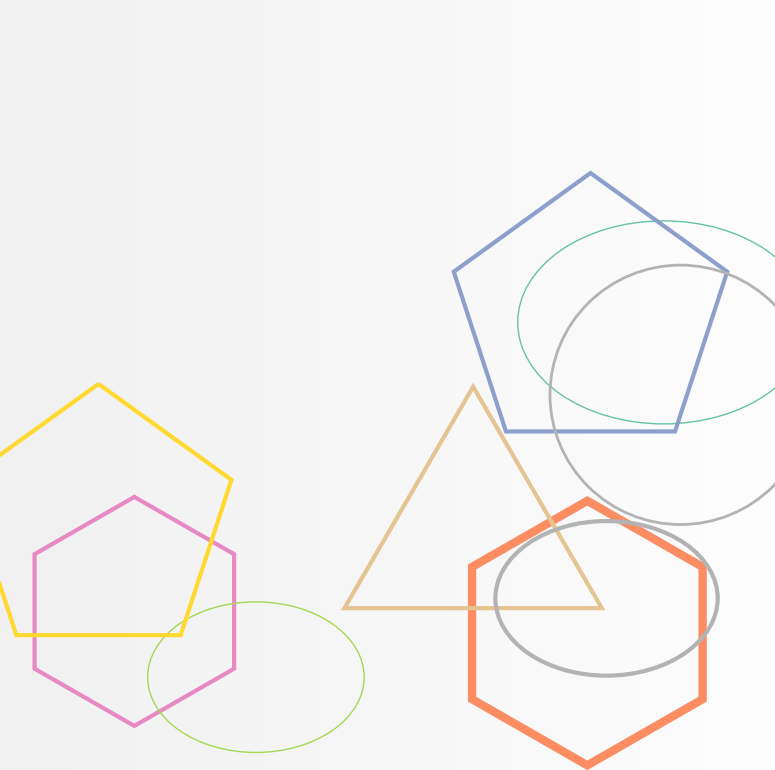[{"shape": "oval", "thickness": 0.5, "radius": 0.94, "center": [0.856, 0.581]}, {"shape": "hexagon", "thickness": 3, "radius": 0.86, "center": [0.758, 0.178]}, {"shape": "pentagon", "thickness": 1.5, "radius": 0.93, "center": [0.762, 0.59]}, {"shape": "hexagon", "thickness": 1.5, "radius": 0.74, "center": [0.173, 0.206]}, {"shape": "oval", "thickness": 0.5, "radius": 0.7, "center": [0.33, 0.121]}, {"shape": "pentagon", "thickness": 1.5, "radius": 0.9, "center": [0.127, 0.321]}, {"shape": "triangle", "thickness": 1.5, "radius": 0.96, "center": [0.611, 0.306]}, {"shape": "circle", "thickness": 1, "radius": 0.84, "center": [0.878, 0.487]}, {"shape": "oval", "thickness": 1.5, "radius": 0.72, "center": [0.783, 0.223]}]